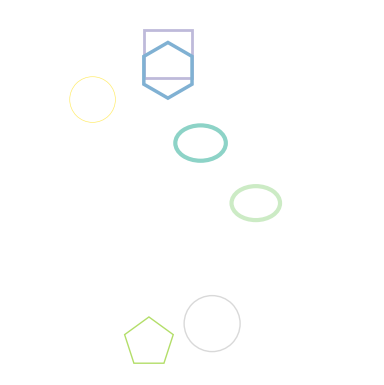[{"shape": "oval", "thickness": 3, "radius": 0.33, "center": [0.521, 0.628]}, {"shape": "square", "thickness": 2, "radius": 0.31, "center": [0.436, 0.859]}, {"shape": "hexagon", "thickness": 2.5, "radius": 0.36, "center": [0.436, 0.817]}, {"shape": "pentagon", "thickness": 1, "radius": 0.33, "center": [0.387, 0.11]}, {"shape": "circle", "thickness": 1, "radius": 0.36, "center": [0.551, 0.159]}, {"shape": "oval", "thickness": 3, "radius": 0.31, "center": [0.664, 0.472]}, {"shape": "circle", "thickness": 0.5, "radius": 0.3, "center": [0.24, 0.741]}]